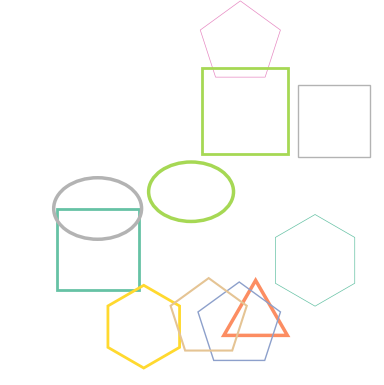[{"shape": "square", "thickness": 2, "radius": 0.53, "center": [0.255, 0.352]}, {"shape": "hexagon", "thickness": 0.5, "radius": 0.6, "center": [0.818, 0.324]}, {"shape": "triangle", "thickness": 2.5, "radius": 0.48, "center": [0.664, 0.176]}, {"shape": "pentagon", "thickness": 1, "radius": 0.56, "center": [0.621, 0.155]}, {"shape": "pentagon", "thickness": 0.5, "radius": 0.55, "center": [0.624, 0.888]}, {"shape": "oval", "thickness": 2.5, "radius": 0.55, "center": [0.496, 0.502]}, {"shape": "square", "thickness": 2, "radius": 0.56, "center": [0.637, 0.713]}, {"shape": "hexagon", "thickness": 2, "radius": 0.54, "center": [0.373, 0.152]}, {"shape": "pentagon", "thickness": 1.5, "radius": 0.52, "center": [0.542, 0.174]}, {"shape": "square", "thickness": 1, "radius": 0.47, "center": [0.867, 0.686]}, {"shape": "oval", "thickness": 2.5, "radius": 0.57, "center": [0.254, 0.458]}]